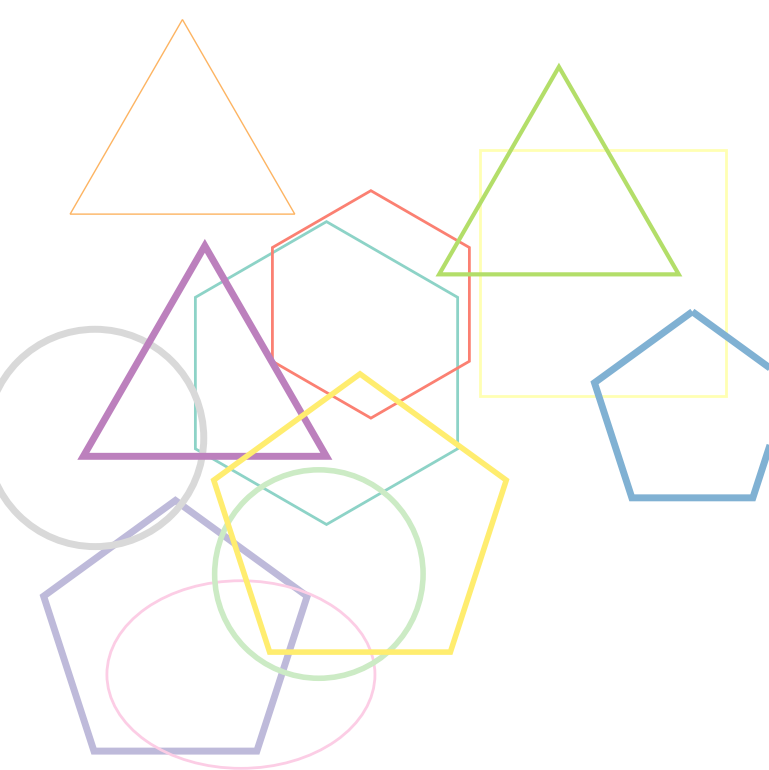[{"shape": "hexagon", "thickness": 1, "radius": 0.98, "center": [0.424, 0.515]}, {"shape": "square", "thickness": 1, "radius": 0.8, "center": [0.783, 0.645]}, {"shape": "pentagon", "thickness": 2.5, "radius": 0.9, "center": [0.228, 0.17]}, {"shape": "hexagon", "thickness": 1, "radius": 0.74, "center": [0.482, 0.605]}, {"shape": "pentagon", "thickness": 2.5, "radius": 0.67, "center": [0.899, 0.462]}, {"shape": "triangle", "thickness": 0.5, "radius": 0.84, "center": [0.237, 0.806]}, {"shape": "triangle", "thickness": 1.5, "radius": 0.9, "center": [0.726, 0.734]}, {"shape": "oval", "thickness": 1, "radius": 0.87, "center": [0.313, 0.124]}, {"shape": "circle", "thickness": 2.5, "radius": 0.71, "center": [0.123, 0.431]}, {"shape": "triangle", "thickness": 2.5, "radius": 0.91, "center": [0.266, 0.498]}, {"shape": "circle", "thickness": 2, "radius": 0.68, "center": [0.414, 0.254]}, {"shape": "pentagon", "thickness": 2, "radius": 1.0, "center": [0.468, 0.315]}]